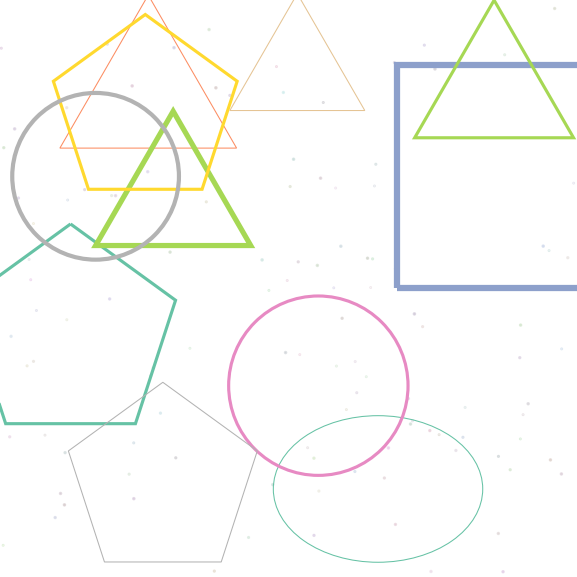[{"shape": "pentagon", "thickness": 1.5, "radius": 0.96, "center": [0.122, 0.42]}, {"shape": "oval", "thickness": 0.5, "radius": 0.91, "center": [0.655, 0.152]}, {"shape": "triangle", "thickness": 0.5, "radius": 0.88, "center": [0.257, 0.831]}, {"shape": "square", "thickness": 3, "radius": 0.97, "center": [0.881, 0.693]}, {"shape": "circle", "thickness": 1.5, "radius": 0.78, "center": [0.551, 0.331]}, {"shape": "triangle", "thickness": 2.5, "radius": 0.78, "center": [0.3, 0.651]}, {"shape": "triangle", "thickness": 1.5, "radius": 0.79, "center": [0.856, 0.84]}, {"shape": "pentagon", "thickness": 1.5, "radius": 0.84, "center": [0.252, 0.807]}, {"shape": "triangle", "thickness": 0.5, "radius": 0.67, "center": [0.515, 0.875]}, {"shape": "circle", "thickness": 2, "radius": 0.72, "center": [0.166, 0.694]}, {"shape": "pentagon", "thickness": 0.5, "radius": 0.86, "center": [0.282, 0.165]}]